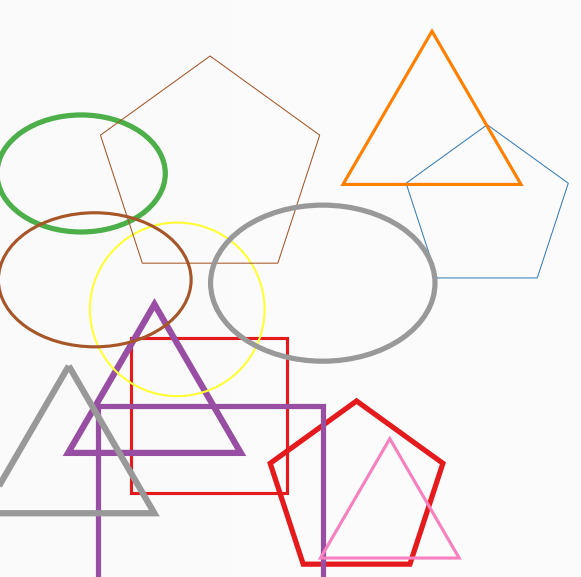[{"shape": "square", "thickness": 1.5, "radius": 0.67, "center": [0.359, 0.279]}, {"shape": "pentagon", "thickness": 2.5, "radius": 0.78, "center": [0.613, 0.149]}, {"shape": "pentagon", "thickness": 0.5, "radius": 0.73, "center": [0.838, 0.637]}, {"shape": "oval", "thickness": 2.5, "radius": 0.72, "center": [0.14, 0.699]}, {"shape": "square", "thickness": 2.5, "radius": 0.97, "center": [0.362, 0.103]}, {"shape": "triangle", "thickness": 3, "radius": 0.86, "center": [0.266, 0.301]}, {"shape": "triangle", "thickness": 1.5, "radius": 0.88, "center": [0.743, 0.768]}, {"shape": "circle", "thickness": 1, "radius": 0.75, "center": [0.305, 0.463]}, {"shape": "pentagon", "thickness": 0.5, "radius": 0.99, "center": [0.361, 0.704]}, {"shape": "oval", "thickness": 1.5, "radius": 0.83, "center": [0.163, 0.515]}, {"shape": "triangle", "thickness": 1.5, "radius": 0.69, "center": [0.671, 0.102]}, {"shape": "oval", "thickness": 2.5, "radius": 0.97, "center": [0.555, 0.509]}, {"shape": "triangle", "thickness": 3, "radius": 0.85, "center": [0.118, 0.195]}]